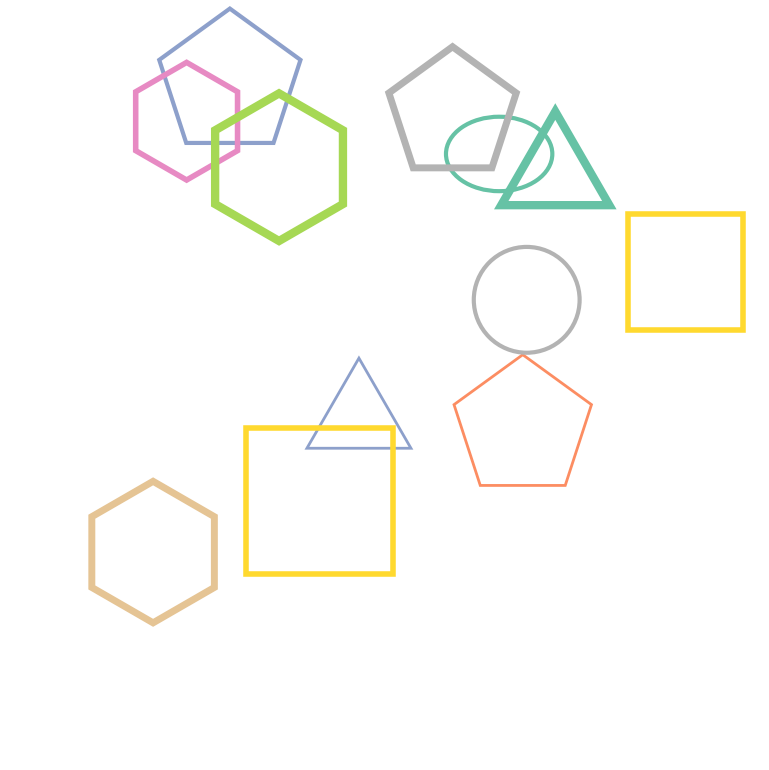[{"shape": "triangle", "thickness": 3, "radius": 0.41, "center": [0.721, 0.774]}, {"shape": "oval", "thickness": 1.5, "radius": 0.35, "center": [0.648, 0.8]}, {"shape": "pentagon", "thickness": 1, "radius": 0.47, "center": [0.679, 0.445]}, {"shape": "pentagon", "thickness": 1.5, "radius": 0.48, "center": [0.299, 0.892]}, {"shape": "triangle", "thickness": 1, "radius": 0.39, "center": [0.466, 0.457]}, {"shape": "hexagon", "thickness": 2, "radius": 0.38, "center": [0.242, 0.843]}, {"shape": "hexagon", "thickness": 3, "radius": 0.48, "center": [0.362, 0.783]}, {"shape": "square", "thickness": 2, "radius": 0.48, "center": [0.415, 0.349]}, {"shape": "square", "thickness": 2, "radius": 0.37, "center": [0.89, 0.647]}, {"shape": "hexagon", "thickness": 2.5, "radius": 0.46, "center": [0.199, 0.283]}, {"shape": "circle", "thickness": 1.5, "radius": 0.34, "center": [0.684, 0.611]}, {"shape": "pentagon", "thickness": 2.5, "radius": 0.43, "center": [0.588, 0.852]}]